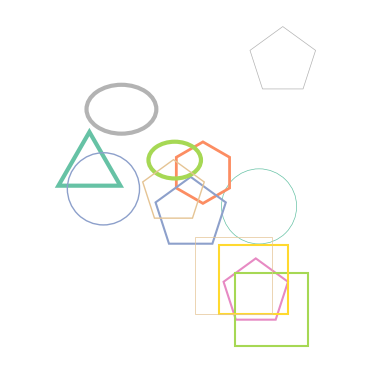[{"shape": "triangle", "thickness": 3, "radius": 0.46, "center": [0.232, 0.564]}, {"shape": "circle", "thickness": 0.5, "radius": 0.49, "center": [0.673, 0.464]}, {"shape": "hexagon", "thickness": 2, "radius": 0.4, "center": [0.527, 0.552]}, {"shape": "pentagon", "thickness": 1.5, "radius": 0.48, "center": [0.495, 0.445]}, {"shape": "circle", "thickness": 1, "radius": 0.47, "center": [0.269, 0.51]}, {"shape": "pentagon", "thickness": 1.5, "radius": 0.44, "center": [0.664, 0.241]}, {"shape": "square", "thickness": 1.5, "radius": 0.48, "center": [0.706, 0.196]}, {"shape": "oval", "thickness": 3, "radius": 0.34, "center": [0.454, 0.584]}, {"shape": "square", "thickness": 1.5, "radius": 0.45, "center": [0.657, 0.275]}, {"shape": "pentagon", "thickness": 1, "radius": 0.42, "center": [0.451, 0.501]}, {"shape": "square", "thickness": 0.5, "radius": 0.5, "center": [0.606, 0.285]}, {"shape": "oval", "thickness": 3, "radius": 0.45, "center": [0.315, 0.716]}, {"shape": "pentagon", "thickness": 0.5, "radius": 0.45, "center": [0.735, 0.841]}]